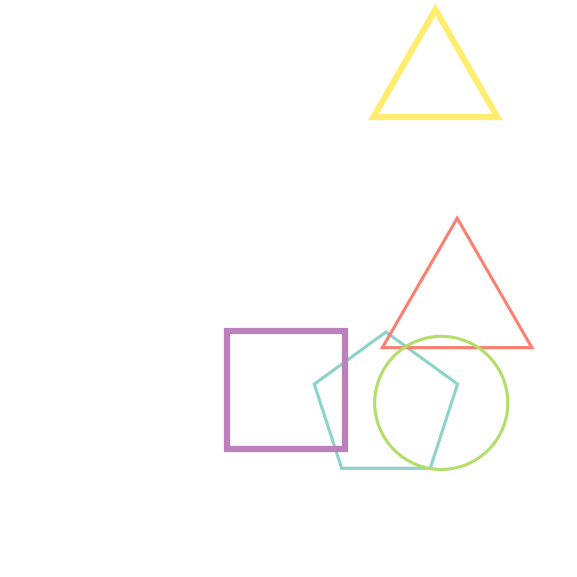[{"shape": "pentagon", "thickness": 1.5, "radius": 0.65, "center": [0.668, 0.294]}, {"shape": "triangle", "thickness": 1.5, "radius": 0.75, "center": [0.792, 0.472]}, {"shape": "circle", "thickness": 1.5, "radius": 0.58, "center": [0.764, 0.301]}, {"shape": "square", "thickness": 3, "radius": 0.51, "center": [0.495, 0.324]}, {"shape": "triangle", "thickness": 3, "radius": 0.62, "center": [0.754, 0.859]}]